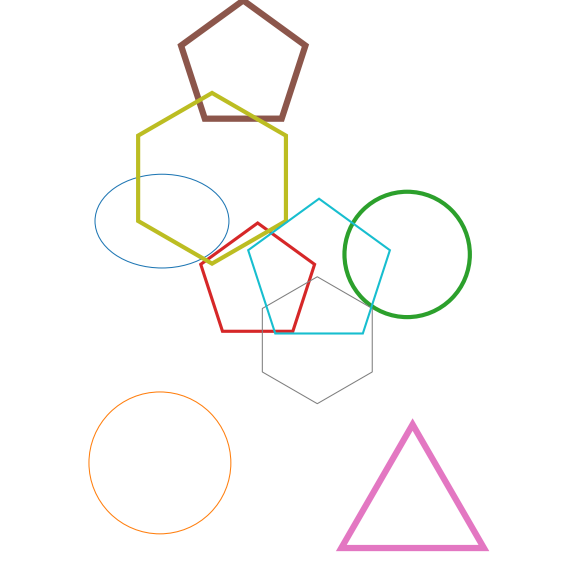[{"shape": "oval", "thickness": 0.5, "radius": 0.58, "center": [0.28, 0.616]}, {"shape": "circle", "thickness": 0.5, "radius": 0.61, "center": [0.277, 0.198]}, {"shape": "circle", "thickness": 2, "radius": 0.54, "center": [0.705, 0.559]}, {"shape": "pentagon", "thickness": 1.5, "radius": 0.52, "center": [0.446, 0.509]}, {"shape": "pentagon", "thickness": 3, "radius": 0.57, "center": [0.421, 0.885]}, {"shape": "triangle", "thickness": 3, "radius": 0.71, "center": [0.714, 0.121]}, {"shape": "hexagon", "thickness": 0.5, "radius": 0.55, "center": [0.549, 0.41]}, {"shape": "hexagon", "thickness": 2, "radius": 0.74, "center": [0.367, 0.69]}, {"shape": "pentagon", "thickness": 1, "radius": 0.65, "center": [0.552, 0.526]}]